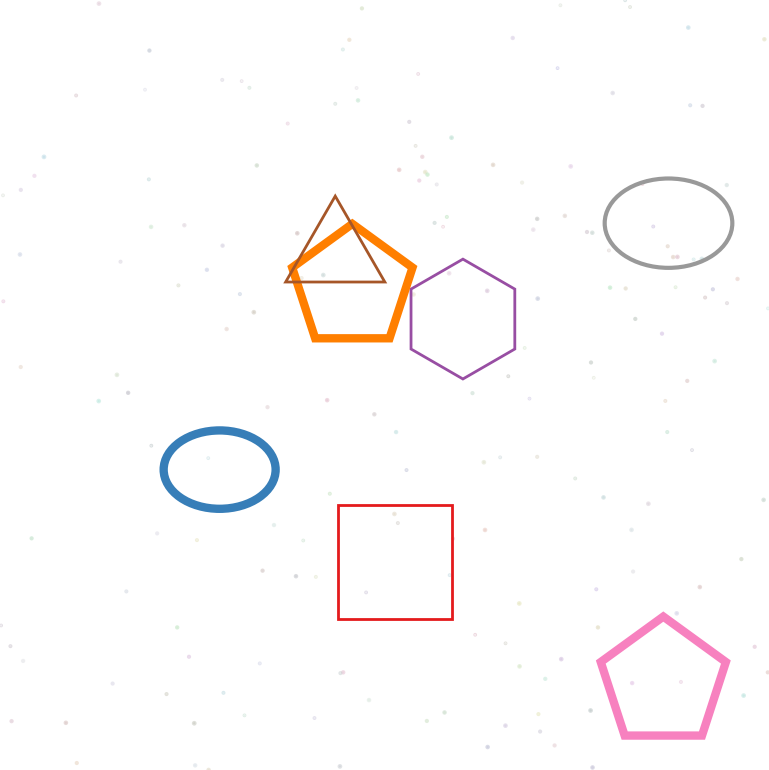[{"shape": "square", "thickness": 1, "radius": 0.37, "center": [0.513, 0.27]}, {"shape": "oval", "thickness": 3, "radius": 0.36, "center": [0.285, 0.39]}, {"shape": "hexagon", "thickness": 1, "radius": 0.39, "center": [0.601, 0.586]}, {"shape": "pentagon", "thickness": 3, "radius": 0.41, "center": [0.458, 0.627]}, {"shape": "triangle", "thickness": 1, "radius": 0.37, "center": [0.435, 0.671]}, {"shape": "pentagon", "thickness": 3, "radius": 0.43, "center": [0.861, 0.114]}, {"shape": "oval", "thickness": 1.5, "radius": 0.41, "center": [0.868, 0.71]}]